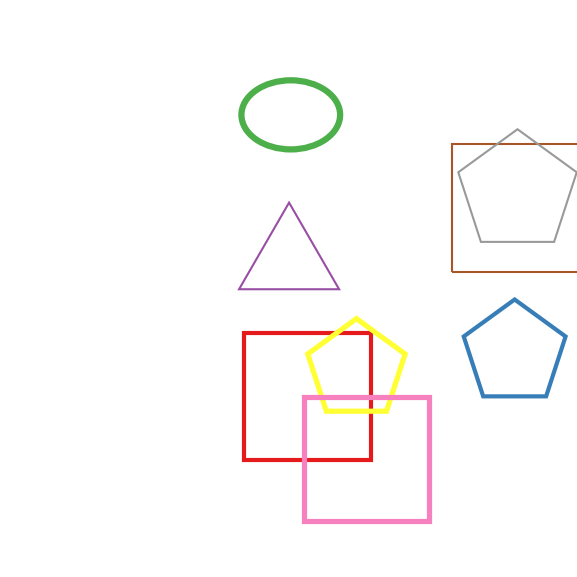[{"shape": "square", "thickness": 2, "radius": 0.55, "center": [0.532, 0.313]}, {"shape": "pentagon", "thickness": 2, "radius": 0.46, "center": [0.891, 0.388]}, {"shape": "oval", "thickness": 3, "radius": 0.43, "center": [0.504, 0.8]}, {"shape": "triangle", "thickness": 1, "radius": 0.5, "center": [0.501, 0.548]}, {"shape": "pentagon", "thickness": 2.5, "radius": 0.44, "center": [0.617, 0.359]}, {"shape": "square", "thickness": 1, "radius": 0.55, "center": [0.893, 0.639]}, {"shape": "square", "thickness": 2.5, "radius": 0.54, "center": [0.635, 0.204]}, {"shape": "pentagon", "thickness": 1, "radius": 0.54, "center": [0.896, 0.668]}]